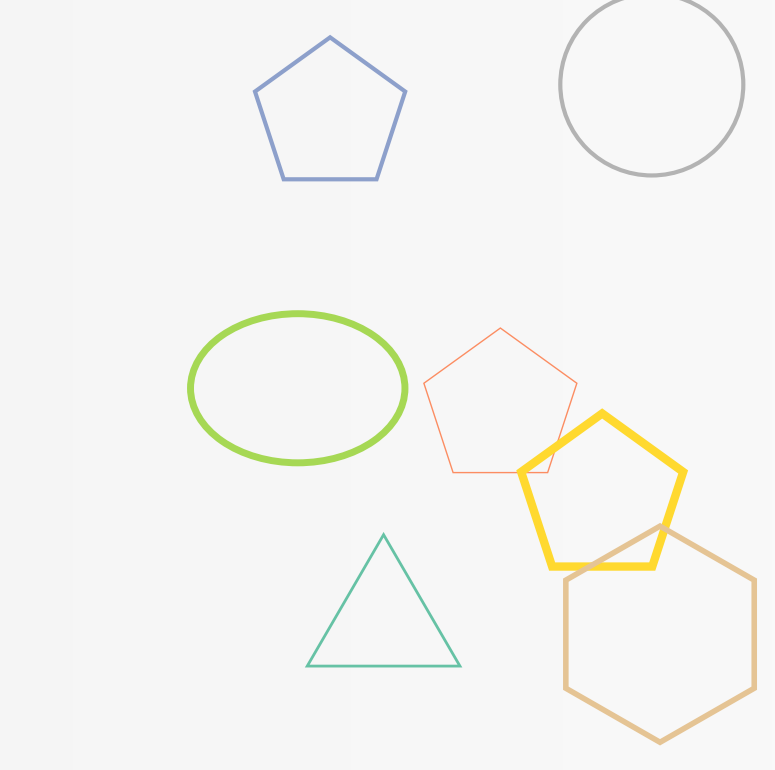[{"shape": "triangle", "thickness": 1, "radius": 0.57, "center": [0.495, 0.192]}, {"shape": "pentagon", "thickness": 0.5, "radius": 0.52, "center": [0.646, 0.47]}, {"shape": "pentagon", "thickness": 1.5, "radius": 0.51, "center": [0.426, 0.85]}, {"shape": "oval", "thickness": 2.5, "radius": 0.69, "center": [0.384, 0.496]}, {"shape": "pentagon", "thickness": 3, "radius": 0.55, "center": [0.777, 0.353]}, {"shape": "hexagon", "thickness": 2, "radius": 0.7, "center": [0.852, 0.176]}, {"shape": "circle", "thickness": 1.5, "radius": 0.59, "center": [0.841, 0.89]}]